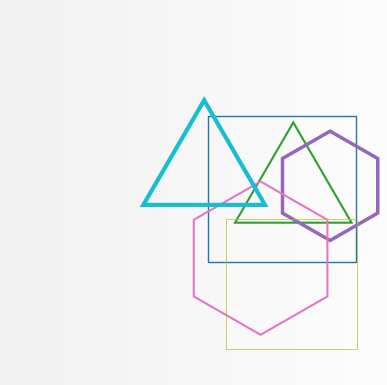[{"shape": "square", "thickness": 1, "radius": 0.95, "center": [0.728, 0.509]}, {"shape": "triangle", "thickness": 1.5, "radius": 0.87, "center": [0.757, 0.508]}, {"shape": "hexagon", "thickness": 2.5, "radius": 0.71, "center": [0.852, 0.517]}, {"shape": "hexagon", "thickness": 1.5, "radius": 1.0, "center": [0.673, 0.33]}, {"shape": "square", "thickness": 0.5, "radius": 0.84, "center": [0.752, 0.263]}, {"shape": "triangle", "thickness": 3, "radius": 0.91, "center": [0.527, 0.558]}]